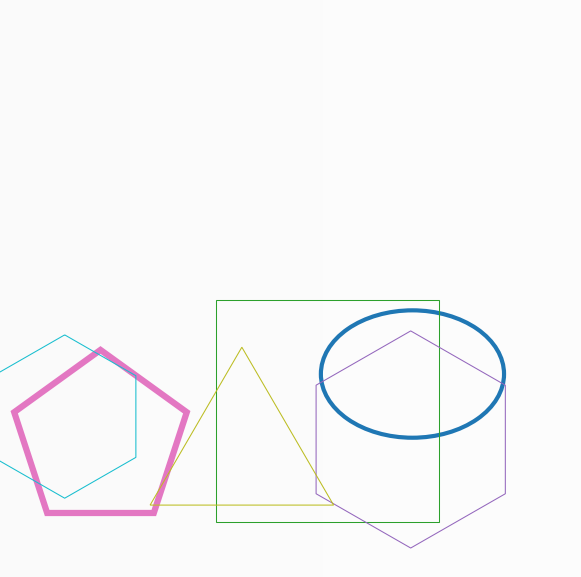[{"shape": "oval", "thickness": 2, "radius": 0.79, "center": [0.71, 0.351]}, {"shape": "square", "thickness": 0.5, "radius": 0.96, "center": [0.564, 0.287]}, {"shape": "hexagon", "thickness": 0.5, "radius": 0.94, "center": [0.707, 0.238]}, {"shape": "pentagon", "thickness": 3, "radius": 0.78, "center": [0.173, 0.237]}, {"shape": "triangle", "thickness": 0.5, "radius": 0.91, "center": [0.416, 0.216]}, {"shape": "hexagon", "thickness": 0.5, "radius": 0.71, "center": [0.111, 0.278]}]